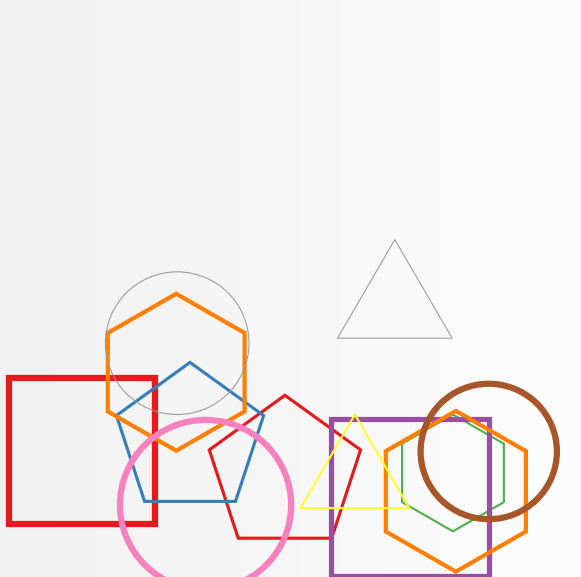[{"shape": "square", "thickness": 3, "radius": 0.63, "center": [0.141, 0.218]}, {"shape": "pentagon", "thickness": 1.5, "radius": 0.68, "center": [0.49, 0.178]}, {"shape": "pentagon", "thickness": 1.5, "radius": 0.67, "center": [0.327, 0.239]}, {"shape": "hexagon", "thickness": 1, "radius": 0.51, "center": [0.779, 0.18]}, {"shape": "square", "thickness": 2.5, "radius": 0.68, "center": [0.705, 0.138]}, {"shape": "hexagon", "thickness": 2, "radius": 0.68, "center": [0.303, 0.355]}, {"shape": "hexagon", "thickness": 2, "radius": 0.7, "center": [0.784, 0.148]}, {"shape": "triangle", "thickness": 1, "radius": 0.54, "center": [0.611, 0.173]}, {"shape": "circle", "thickness": 3, "radius": 0.59, "center": [0.841, 0.217]}, {"shape": "circle", "thickness": 3, "radius": 0.74, "center": [0.354, 0.125]}, {"shape": "circle", "thickness": 0.5, "radius": 0.62, "center": [0.305, 0.405]}, {"shape": "triangle", "thickness": 0.5, "radius": 0.57, "center": [0.679, 0.47]}]